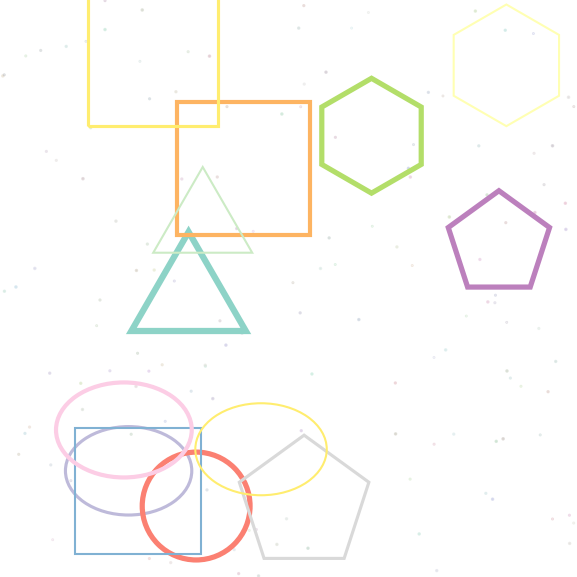[{"shape": "triangle", "thickness": 3, "radius": 0.57, "center": [0.327, 0.483]}, {"shape": "hexagon", "thickness": 1, "radius": 0.53, "center": [0.877, 0.886]}, {"shape": "oval", "thickness": 1.5, "radius": 0.55, "center": [0.223, 0.184]}, {"shape": "circle", "thickness": 2.5, "radius": 0.47, "center": [0.34, 0.123]}, {"shape": "square", "thickness": 1, "radius": 0.54, "center": [0.239, 0.149]}, {"shape": "square", "thickness": 2, "radius": 0.57, "center": [0.422, 0.707]}, {"shape": "hexagon", "thickness": 2.5, "radius": 0.5, "center": [0.643, 0.764]}, {"shape": "oval", "thickness": 2, "radius": 0.59, "center": [0.215, 0.255]}, {"shape": "pentagon", "thickness": 1.5, "radius": 0.59, "center": [0.527, 0.128]}, {"shape": "pentagon", "thickness": 2.5, "radius": 0.46, "center": [0.864, 0.577]}, {"shape": "triangle", "thickness": 1, "radius": 0.49, "center": [0.351, 0.611]}, {"shape": "square", "thickness": 1.5, "radius": 0.56, "center": [0.265, 0.893]}, {"shape": "oval", "thickness": 1, "radius": 0.57, "center": [0.452, 0.221]}]